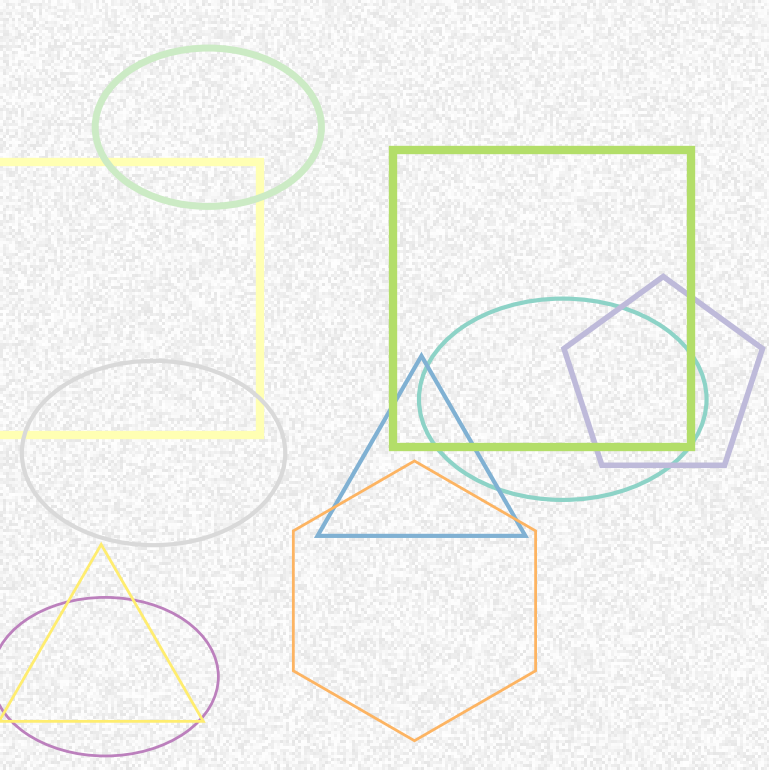[{"shape": "oval", "thickness": 1.5, "radius": 0.93, "center": [0.731, 0.481]}, {"shape": "square", "thickness": 3, "radius": 0.89, "center": [0.161, 0.612]}, {"shape": "pentagon", "thickness": 2, "radius": 0.68, "center": [0.861, 0.505]}, {"shape": "triangle", "thickness": 1.5, "radius": 0.78, "center": [0.547, 0.382]}, {"shape": "hexagon", "thickness": 1, "radius": 0.91, "center": [0.538, 0.22]}, {"shape": "square", "thickness": 3, "radius": 0.96, "center": [0.704, 0.612]}, {"shape": "oval", "thickness": 1.5, "radius": 0.86, "center": [0.199, 0.412]}, {"shape": "oval", "thickness": 1, "radius": 0.74, "center": [0.137, 0.121]}, {"shape": "oval", "thickness": 2.5, "radius": 0.73, "center": [0.271, 0.835]}, {"shape": "triangle", "thickness": 1, "radius": 0.77, "center": [0.131, 0.14]}]